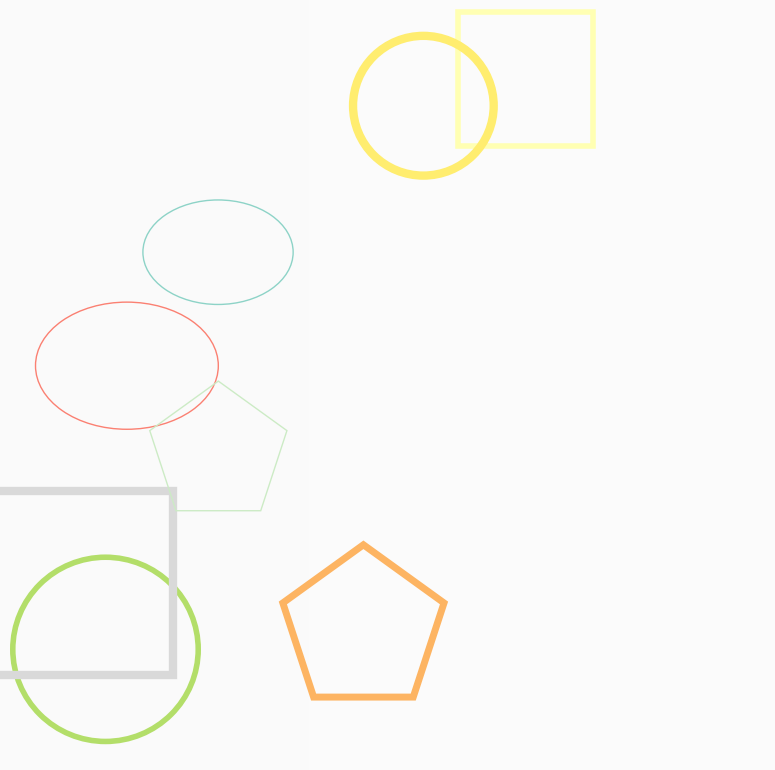[{"shape": "oval", "thickness": 0.5, "radius": 0.48, "center": [0.281, 0.672]}, {"shape": "square", "thickness": 2, "radius": 0.44, "center": [0.678, 0.897]}, {"shape": "oval", "thickness": 0.5, "radius": 0.59, "center": [0.164, 0.525]}, {"shape": "pentagon", "thickness": 2.5, "radius": 0.55, "center": [0.469, 0.183]}, {"shape": "circle", "thickness": 2, "radius": 0.6, "center": [0.136, 0.157]}, {"shape": "square", "thickness": 3, "radius": 0.6, "center": [0.104, 0.243]}, {"shape": "pentagon", "thickness": 0.5, "radius": 0.47, "center": [0.282, 0.412]}, {"shape": "circle", "thickness": 3, "radius": 0.45, "center": [0.546, 0.863]}]